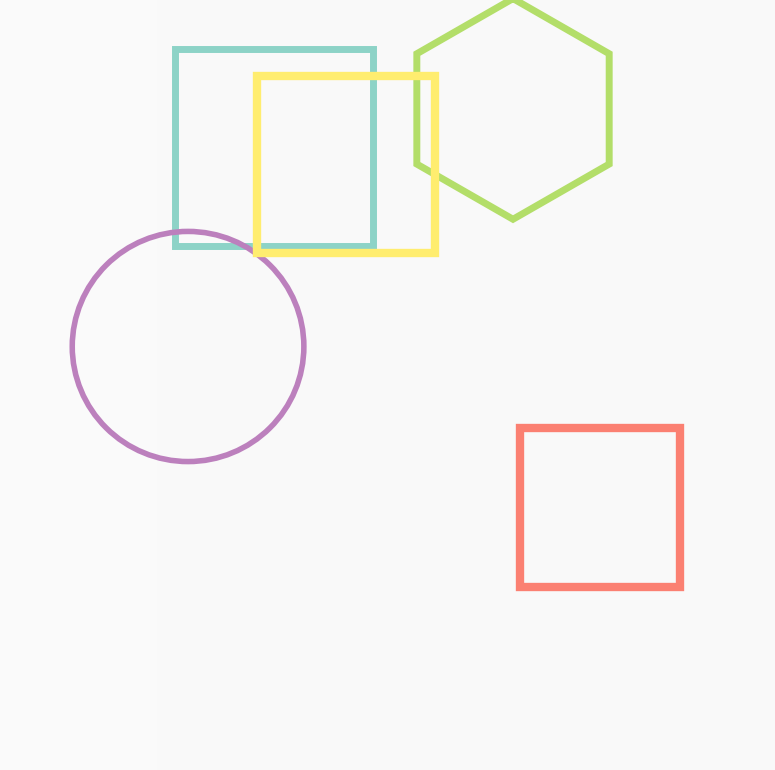[{"shape": "square", "thickness": 2.5, "radius": 0.64, "center": [0.353, 0.808]}, {"shape": "square", "thickness": 3, "radius": 0.51, "center": [0.774, 0.341]}, {"shape": "hexagon", "thickness": 2.5, "radius": 0.72, "center": [0.662, 0.859]}, {"shape": "circle", "thickness": 2, "radius": 0.75, "center": [0.243, 0.55]}, {"shape": "square", "thickness": 3, "radius": 0.57, "center": [0.447, 0.787]}]